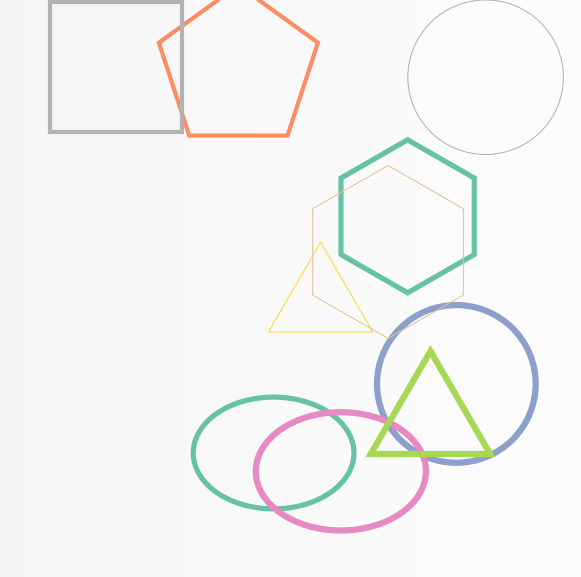[{"shape": "oval", "thickness": 2.5, "radius": 0.69, "center": [0.471, 0.215]}, {"shape": "hexagon", "thickness": 2.5, "radius": 0.66, "center": [0.701, 0.625]}, {"shape": "pentagon", "thickness": 2, "radius": 0.72, "center": [0.41, 0.881]}, {"shape": "circle", "thickness": 3, "radius": 0.68, "center": [0.785, 0.334]}, {"shape": "oval", "thickness": 3, "radius": 0.73, "center": [0.586, 0.183]}, {"shape": "triangle", "thickness": 3, "radius": 0.59, "center": [0.741, 0.272]}, {"shape": "triangle", "thickness": 0.5, "radius": 0.52, "center": [0.552, 0.476]}, {"shape": "hexagon", "thickness": 0.5, "radius": 0.75, "center": [0.668, 0.563]}, {"shape": "circle", "thickness": 0.5, "radius": 0.67, "center": [0.835, 0.865]}, {"shape": "square", "thickness": 2, "radius": 0.56, "center": [0.2, 0.884]}]